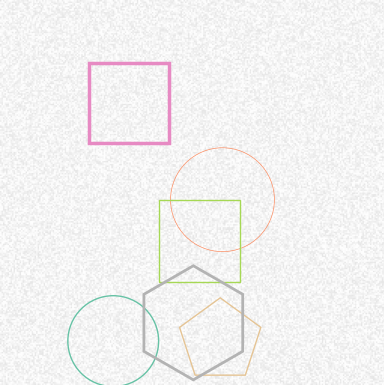[{"shape": "circle", "thickness": 1, "radius": 0.59, "center": [0.294, 0.114]}, {"shape": "circle", "thickness": 0.5, "radius": 0.67, "center": [0.578, 0.481]}, {"shape": "square", "thickness": 2.5, "radius": 0.52, "center": [0.335, 0.731]}, {"shape": "square", "thickness": 1, "radius": 0.53, "center": [0.518, 0.374]}, {"shape": "pentagon", "thickness": 1, "radius": 0.56, "center": [0.572, 0.115]}, {"shape": "hexagon", "thickness": 2, "radius": 0.74, "center": [0.502, 0.162]}]